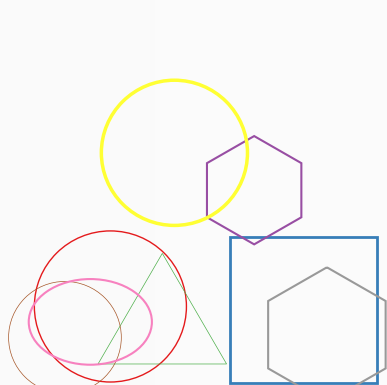[{"shape": "circle", "thickness": 1, "radius": 0.98, "center": [0.285, 0.204]}, {"shape": "square", "thickness": 2, "radius": 0.95, "center": [0.783, 0.194]}, {"shape": "triangle", "thickness": 0.5, "radius": 0.96, "center": [0.419, 0.15]}, {"shape": "hexagon", "thickness": 1.5, "radius": 0.7, "center": [0.656, 0.506]}, {"shape": "circle", "thickness": 2.5, "radius": 0.94, "center": [0.45, 0.603]}, {"shape": "circle", "thickness": 0.5, "radius": 0.73, "center": [0.168, 0.124]}, {"shape": "oval", "thickness": 1.5, "radius": 0.79, "center": [0.233, 0.164]}, {"shape": "hexagon", "thickness": 1.5, "radius": 0.88, "center": [0.844, 0.131]}]